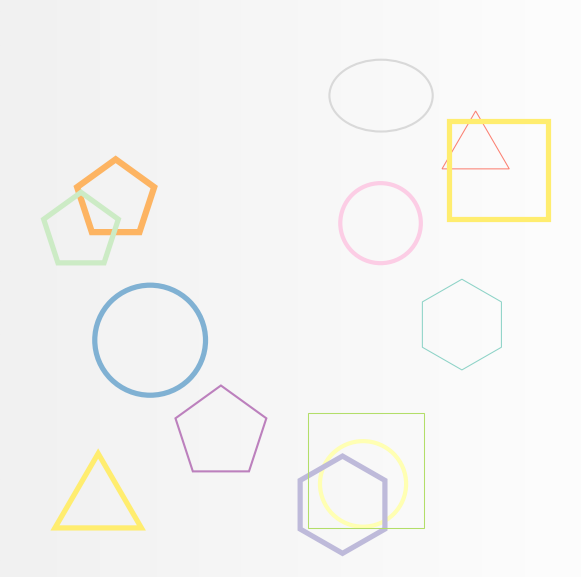[{"shape": "hexagon", "thickness": 0.5, "radius": 0.39, "center": [0.795, 0.437]}, {"shape": "circle", "thickness": 2, "radius": 0.37, "center": [0.625, 0.161]}, {"shape": "hexagon", "thickness": 2.5, "radius": 0.42, "center": [0.589, 0.125]}, {"shape": "triangle", "thickness": 0.5, "radius": 0.33, "center": [0.818, 0.74]}, {"shape": "circle", "thickness": 2.5, "radius": 0.48, "center": [0.258, 0.41]}, {"shape": "pentagon", "thickness": 3, "radius": 0.35, "center": [0.199, 0.654]}, {"shape": "square", "thickness": 0.5, "radius": 0.5, "center": [0.629, 0.184]}, {"shape": "circle", "thickness": 2, "radius": 0.35, "center": [0.655, 0.613]}, {"shape": "oval", "thickness": 1, "radius": 0.44, "center": [0.656, 0.834]}, {"shape": "pentagon", "thickness": 1, "radius": 0.41, "center": [0.38, 0.249]}, {"shape": "pentagon", "thickness": 2.5, "radius": 0.34, "center": [0.139, 0.599]}, {"shape": "triangle", "thickness": 2.5, "radius": 0.43, "center": [0.169, 0.128]}, {"shape": "square", "thickness": 2.5, "radius": 0.43, "center": [0.857, 0.705]}]